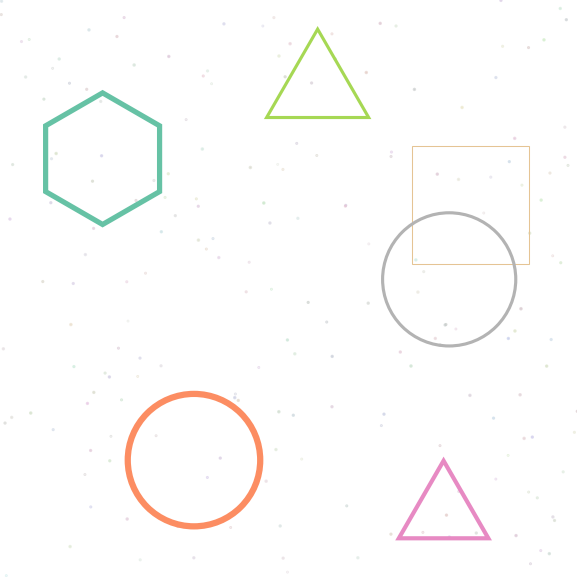[{"shape": "hexagon", "thickness": 2.5, "radius": 0.57, "center": [0.178, 0.724]}, {"shape": "circle", "thickness": 3, "radius": 0.57, "center": [0.336, 0.202]}, {"shape": "triangle", "thickness": 2, "radius": 0.45, "center": [0.768, 0.112]}, {"shape": "triangle", "thickness": 1.5, "radius": 0.51, "center": [0.55, 0.847]}, {"shape": "square", "thickness": 0.5, "radius": 0.51, "center": [0.815, 0.644]}, {"shape": "circle", "thickness": 1.5, "radius": 0.58, "center": [0.778, 0.515]}]